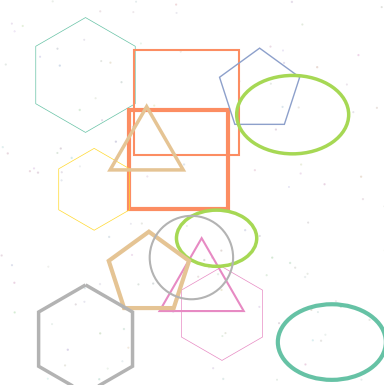[{"shape": "oval", "thickness": 3, "radius": 0.7, "center": [0.862, 0.112]}, {"shape": "hexagon", "thickness": 0.5, "radius": 0.75, "center": [0.222, 0.805]}, {"shape": "square", "thickness": 1.5, "radius": 0.68, "center": [0.484, 0.734]}, {"shape": "square", "thickness": 3, "radius": 0.64, "center": [0.463, 0.586]}, {"shape": "pentagon", "thickness": 1, "radius": 0.55, "center": [0.674, 0.766]}, {"shape": "hexagon", "thickness": 0.5, "radius": 0.61, "center": [0.577, 0.186]}, {"shape": "triangle", "thickness": 1.5, "radius": 0.63, "center": [0.524, 0.255]}, {"shape": "oval", "thickness": 2.5, "radius": 0.52, "center": [0.563, 0.381]}, {"shape": "oval", "thickness": 2.5, "radius": 0.73, "center": [0.76, 0.702]}, {"shape": "hexagon", "thickness": 0.5, "radius": 0.53, "center": [0.245, 0.508]}, {"shape": "pentagon", "thickness": 3, "radius": 0.55, "center": [0.387, 0.289]}, {"shape": "triangle", "thickness": 2.5, "radius": 0.55, "center": [0.381, 0.613]}, {"shape": "circle", "thickness": 1.5, "radius": 0.54, "center": [0.497, 0.331]}, {"shape": "hexagon", "thickness": 2.5, "radius": 0.7, "center": [0.222, 0.119]}]